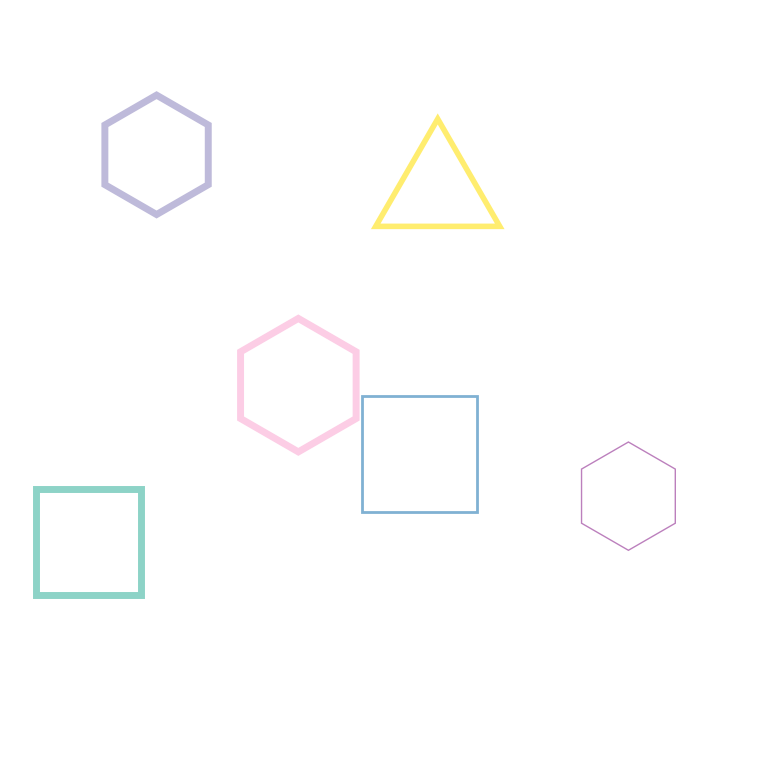[{"shape": "square", "thickness": 2.5, "radius": 0.34, "center": [0.115, 0.296]}, {"shape": "hexagon", "thickness": 2.5, "radius": 0.39, "center": [0.203, 0.799]}, {"shape": "square", "thickness": 1, "radius": 0.38, "center": [0.545, 0.411]}, {"shape": "hexagon", "thickness": 2.5, "radius": 0.43, "center": [0.387, 0.5]}, {"shape": "hexagon", "thickness": 0.5, "radius": 0.35, "center": [0.816, 0.356]}, {"shape": "triangle", "thickness": 2, "radius": 0.46, "center": [0.568, 0.753]}]